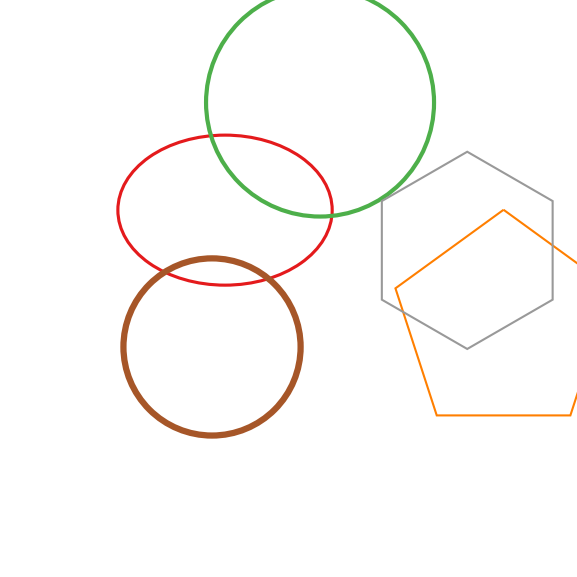[{"shape": "oval", "thickness": 1.5, "radius": 0.93, "center": [0.39, 0.635]}, {"shape": "circle", "thickness": 2, "radius": 0.99, "center": [0.554, 0.822]}, {"shape": "pentagon", "thickness": 1, "radius": 0.98, "center": [0.872, 0.439]}, {"shape": "circle", "thickness": 3, "radius": 0.77, "center": [0.367, 0.398]}, {"shape": "hexagon", "thickness": 1, "radius": 0.85, "center": [0.809, 0.566]}]